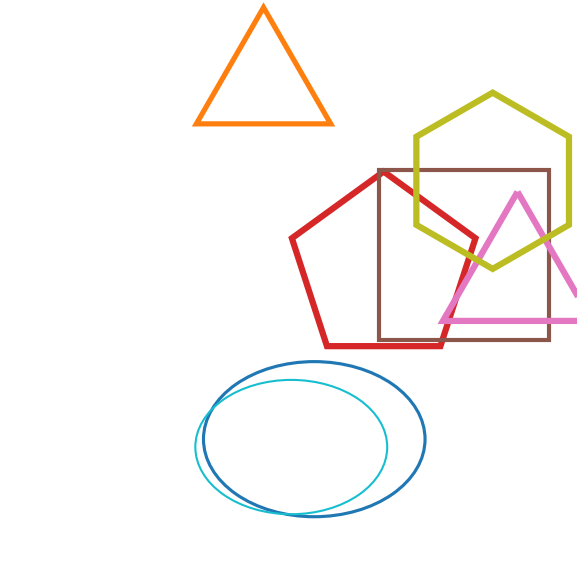[{"shape": "oval", "thickness": 1.5, "radius": 0.96, "center": [0.544, 0.239]}, {"shape": "triangle", "thickness": 2.5, "radius": 0.67, "center": [0.456, 0.852]}, {"shape": "pentagon", "thickness": 3, "radius": 0.84, "center": [0.664, 0.535]}, {"shape": "square", "thickness": 2, "radius": 0.74, "center": [0.803, 0.557]}, {"shape": "triangle", "thickness": 3, "radius": 0.75, "center": [0.896, 0.518]}, {"shape": "hexagon", "thickness": 3, "radius": 0.76, "center": [0.853, 0.686]}, {"shape": "oval", "thickness": 1, "radius": 0.83, "center": [0.504, 0.225]}]